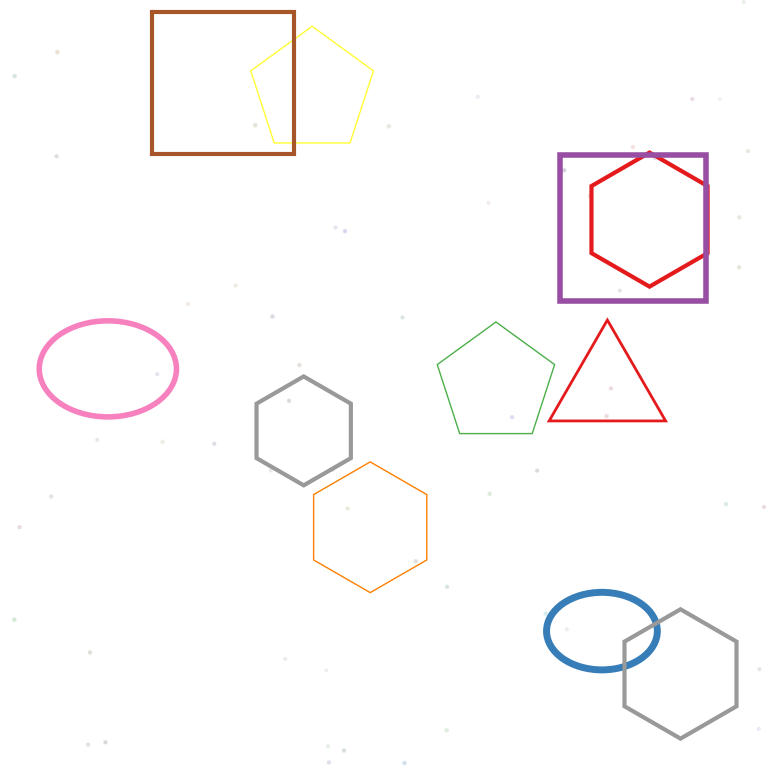[{"shape": "hexagon", "thickness": 1.5, "radius": 0.44, "center": [0.844, 0.715]}, {"shape": "triangle", "thickness": 1, "radius": 0.44, "center": [0.789, 0.497]}, {"shape": "oval", "thickness": 2.5, "radius": 0.36, "center": [0.782, 0.18]}, {"shape": "pentagon", "thickness": 0.5, "radius": 0.4, "center": [0.644, 0.502]}, {"shape": "square", "thickness": 2, "radius": 0.47, "center": [0.822, 0.703]}, {"shape": "hexagon", "thickness": 0.5, "radius": 0.42, "center": [0.481, 0.315]}, {"shape": "pentagon", "thickness": 0.5, "radius": 0.42, "center": [0.405, 0.882]}, {"shape": "square", "thickness": 1.5, "radius": 0.46, "center": [0.29, 0.892]}, {"shape": "oval", "thickness": 2, "radius": 0.45, "center": [0.14, 0.521]}, {"shape": "hexagon", "thickness": 1.5, "radius": 0.42, "center": [0.884, 0.125]}, {"shape": "hexagon", "thickness": 1.5, "radius": 0.35, "center": [0.394, 0.44]}]